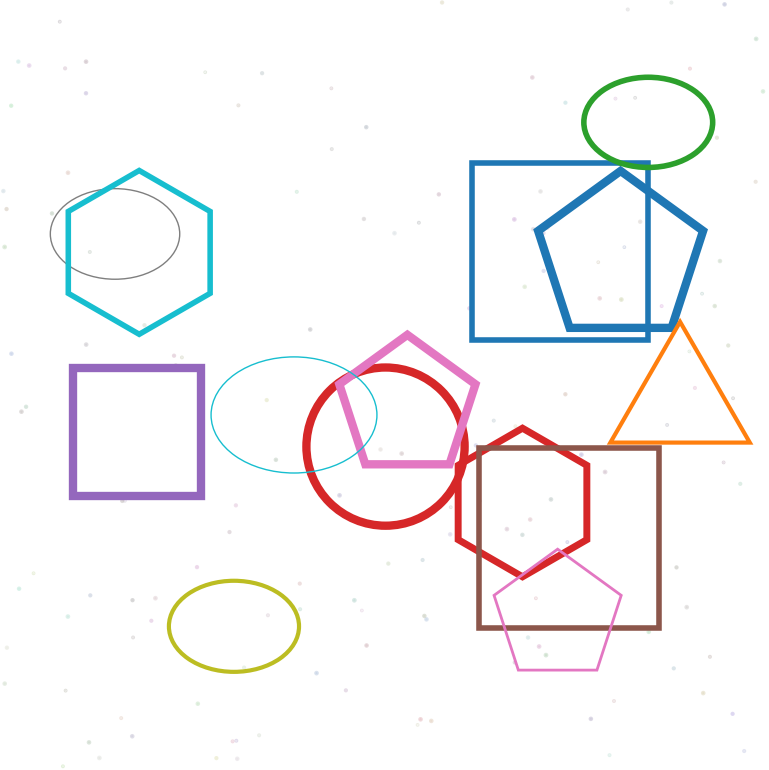[{"shape": "pentagon", "thickness": 3, "radius": 0.56, "center": [0.806, 0.665]}, {"shape": "square", "thickness": 2, "radius": 0.57, "center": [0.727, 0.673]}, {"shape": "triangle", "thickness": 1.5, "radius": 0.52, "center": [0.883, 0.477]}, {"shape": "oval", "thickness": 2, "radius": 0.42, "center": [0.842, 0.841]}, {"shape": "circle", "thickness": 3, "radius": 0.51, "center": [0.501, 0.42]}, {"shape": "hexagon", "thickness": 2.5, "radius": 0.48, "center": [0.679, 0.347]}, {"shape": "square", "thickness": 3, "radius": 0.41, "center": [0.178, 0.439]}, {"shape": "square", "thickness": 2, "radius": 0.58, "center": [0.739, 0.301]}, {"shape": "pentagon", "thickness": 3, "radius": 0.46, "center": [0.529, 0.472]}, {"shape": "pentagon", "thickness": 1, "radius": 0.43, "center": [0.724, 0.2]}, {"shape": "oval", "thickness": 0.5, "radius": 0.42, "center": [0.149, 0.696]}, {"shape": "oval", "thickness": 1.5, "radius": 0.42, "center": [0.304, 0.187]}, {"shape": "hexagon", "thickness": 2, "radius": 0.53, "center": [0.181, 0.672]}, {"shape": "oval", "thickness": 0.5, "radius": 0.54, "center": [0.382, 0.461]}]